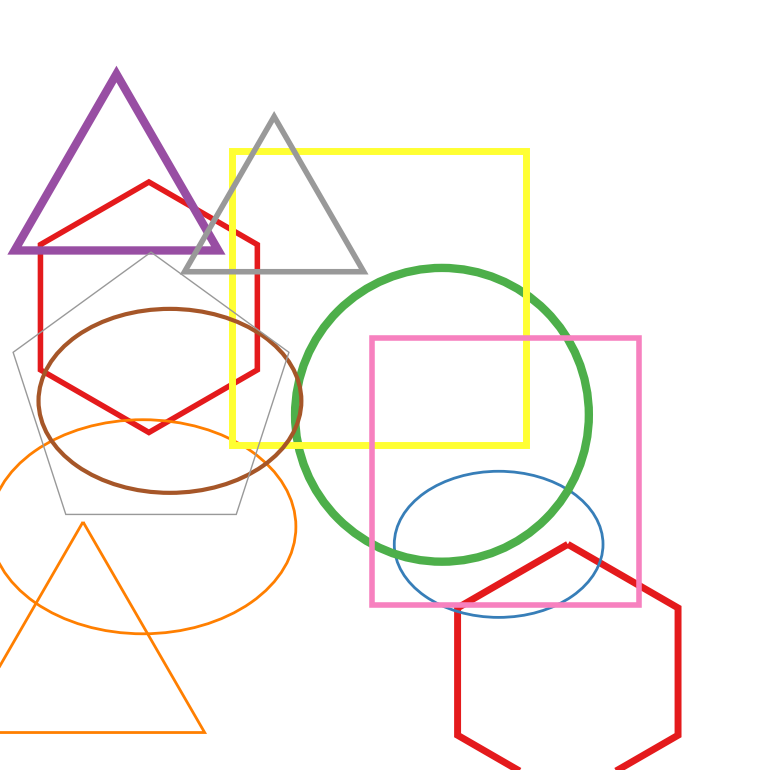[{"shape": "hexagon", "thickness": 2, "radius": 0.81, "center": [0.193, 0.601]}, {"shape": "hexagon", "thickness": 2.5, "radius": 0.83, "center": [0.737, 0.128]}, {"shape": "oval", "thickness": 1, "radius": 0.68, "center": [0.648, 0.293]}, {"shape": "circle", "thickness": 3, "radius": 0.95, "center": [0.574, 0.461]}, {"shape": "triangle", "thickness": 3, "radius": 0.76, "center": [0.151, 0.751]}, {"shape": "oval", "thickness": 1, "radius": 0.99, "center": [0.186, 0.316]}, {"shape": "triangle", "thickness": 1, "radius": 0.91, "center": [0.108, 0.14]}, {"shape": "square", "thickness": 2.5, "radius": 0.95, "center": [0.492, 0.613]}, {"shape": "oval", "thickness": 1.5, "radius": 0.85, "center": [0.221, 0.479]}, {"shape": "square", "thickness": 2, "radius": 0.87, "center": [0.656, 0.388]}, {"shape": "pentagon", "thickness": 0.5, "radius": 0.94, "center": [0.196, 0.484]}, {"shape": "triangle", "thickness": 2, "radius": 0.67, "center": [0.356, 0.714]}]